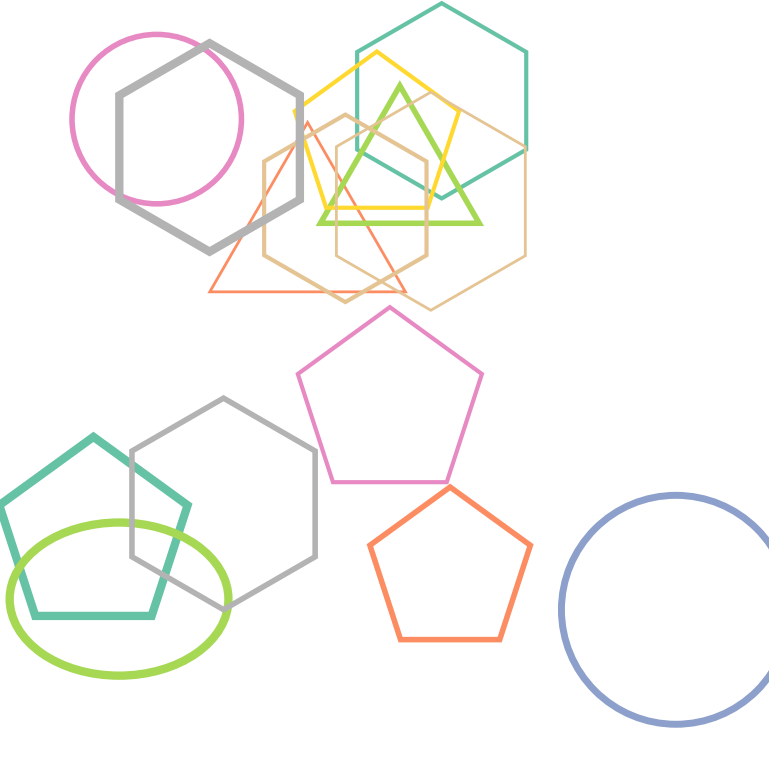[{"shape": "hexagon", "thickness": 1.5, "radius": 0.63, "center": [0.574, 0.869]}, {"shape": "pentagon", "thickness": 3, "radius": 0.64, "center": [0.121, 0.304]}, {"shape": "pentagon", "thickness": 2, "radius": 0.55, "center": [0.585, 0.258]}, {"shape": "triangle", "thickness": 1, "radius": 0.73, "center": [0.399, 0.694]}, {"shape": "circle", "thickness": 2.5, "radius": 0.74, "center": [0.878, 0.208]}, {"shape": "pentagon", "thickness": 1.5, "radius": 0.63, "center": [0.506, 0.475]}, {"shape": "circle", "thickness": 2, "radius": 0.55, "center": [0.204, 0.845]}, {"shape": "triangle", "thickness": 2, "radius": 0.6, "center": [0.519, 0.77]}, {"shape": "oval", "thickness": 3, "radius": 0.71, "center": [0.155, 0.222]}, {"shape": "pentagon", "thickness": 1.5, "radius": 0.56, "center": [0.489, 0.821]}, {"shape": "hexagon", "thickness": 1, "radius": 0.71, "center": [0.56, 0.739]}, {"shape": "hexagon", "thickness": 1.5, "radius": 0.61, "center": [0.448, 0.729]}, {"shape": "hexagon", "thickness": 3, "radius": 0.68, "center": [0.272, 0.808]}, {"shape": "hexagon", "thickness": 2, "radius": 0.69, "center": [0.29, 0.346]}]